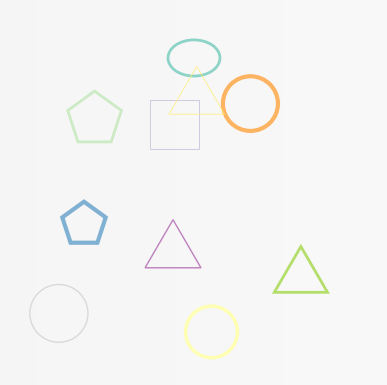[{"shape": "oval", "thickness": 2, "radius": 0.34, "center": [0.501, 0.849]}, {"shape": "circle", "thickness": 2.5, "radius": 0.33, "center": [0.546, 0.138]}, {"shape": "square", "thickness": 0.5, "radius": 0.32, "center": [0.45, 0.676]}, {"shape": "pentagon", "thickness": 3, "radius": 0.29, "center": [0.217, 0.417]}, {"shape": "circle", "thickness": 3, "radius": 0.35, "center": [0.646, 0.731]}, {"shape": "triangle", "thickness": 2, "radius": 0.4, "center": [0.776, 0.28]}, {"shape": "circle", "thickness": 1, "radius": 0.38, "center": [0.152, 0.186]}, {"shape": "triangle", "thickness": 1, "radius": 0.42, "center": [0.446, 0.346]}, {"shape": "pentagon", "thickness": 2, "radius": 0.36, "center": [0.244, 0.69]}, {"shape": "triangle", "thickness": 0.5, "radius": 0.41, "center": [0.508, 0.745]}]